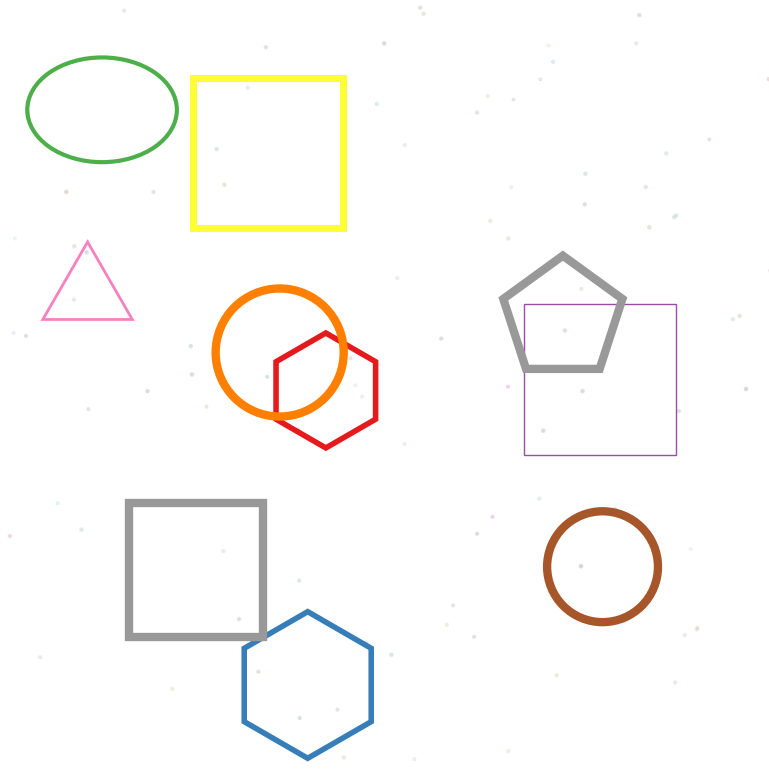[{"shape": "hexagon", "thickness": 2, "radius": 0.37, "center": [0.423, 0.493]}, {"shape": "hexagon", "thickness": 2, "radius": 0.48, "center": [0.4, 0.11]}, {"shape": "oval", "thickness": 1.5, "radius": 0.49, "center": [0.133, 0.857]}, {"shape": "square", "thickness": 0.5, "radius": 0.49, "center": [0.779, 0.507]}, {"shape": "circle", "thickness": 3, "radius": 0.42, "center": [0.363, 0.542]}, {"shape": "square", "thickness": 2.5, "radius": 0.49, "center": [0.348, 0.801]}, {"shape": "circle", "thickness": 3, "radius": 0.36, "center": [0.783, 0.264]}, {"shape": "triangle", "thickness": 1, "radius": 0.34, "center": [0.114, 0.619]}, {"shape": "pentagon", "thickness": 3, "radius": 0.41, "center": [0.731, 0.587]}, {"shape": "square", "thickness": 3, "radius": 0.43, "center": [0.255, 0.26]}]